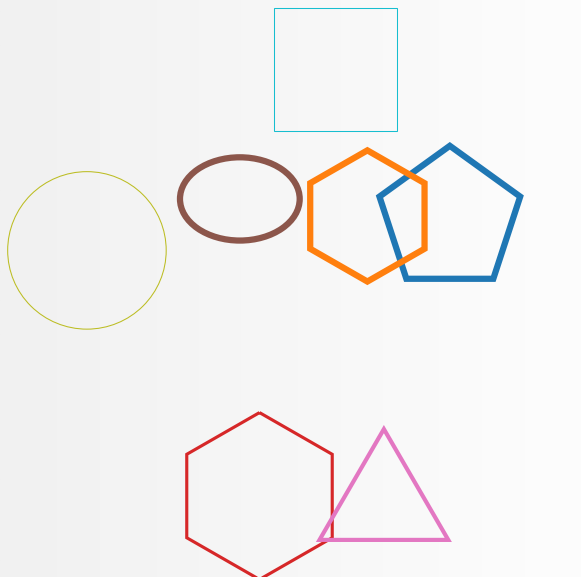[{"shape": "pentagon", "thickness": 3, "radius": 0.64, "center": [0.774, 0.619]}, {"shape": "hexagon", "thickness": 3, "radius": 0.57, "center": [0.632, 0.625]}, {"shape": "hexagon", "thickness": 1.5, "radius": 0.72, "center": [0.446, 0.14]}, {"shape": "oval", "thickness": 3, "radius": 0.51, "center": [0.413, 0.655]}, {"shape": "triangle", "thickness": 2, "radius": 0.64, "center": [0.66, 0.128]}, {"shape": "circle", "thickness": 0.5, "radius": 0.68, "center": [0.15, 0.566]}, {"shape": "square", "thickness": 0.5, "radius": 0.53, "center": [0.577, 0.879]}]